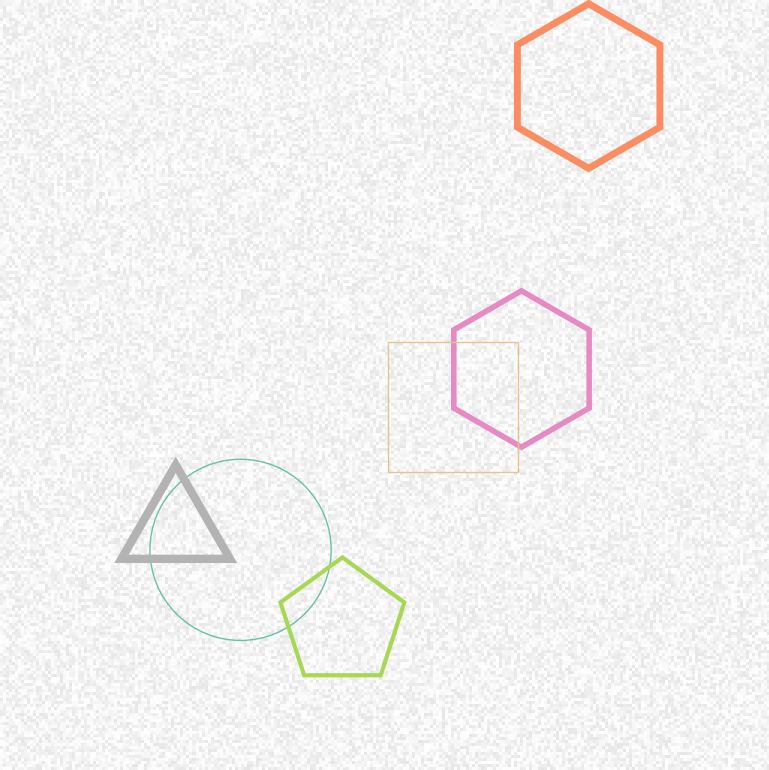[{"shape": "circle", "thickness": 0.5, "radius": 0.59, "center": [0.312, 0.286]}, {"shape": "hexagon", "thickness": 2.5, "radius": 0.53, "center": [0.764, 0.888]}, {"shape": "hexagon", "thickness": 2, "radius": 0.51, "center": [0.677, 0.521]}, {"shape": "pentagon", "thickness": 1.5, "radius": 0.42, "center": [0.445, 0.191]}, {"shape": "square", "thickness": 0.5, "radius": 0.42, "center": [0.588, 0.471]}, {"shape": "triangle", "thickness": 3, "radius": 0.41, "center": [0.228, 0.315]}]